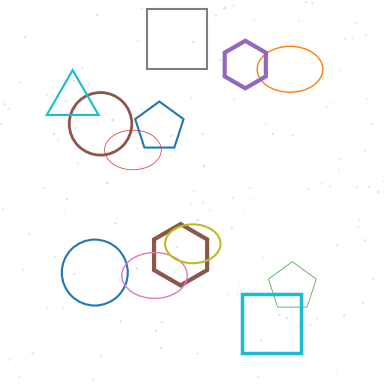[{"shape": "pentagon", "thickness": 1.5, "radius": 0.33, "center": [0.414, 0.67]}, {"shape": "circle", "thickness": 1.5, "radius": 0.43, "center": [0.246, 0.292]}, {"shape": "oval", "thickness": 1, "radius": 0.43, "center": [0.753, 0.82]}, {"shape": "pentagon", "thickness": 0.5, "radius": 0.33, "center": [0.759, 0.255]}, {"shape": "oval", "thickness": 0.5, "radius": 0.37, "center": [0.345, 0.61]}, {"shape": "hexagon", "thickness": 3, "radius": 0.31, "center": [0.637, 0.832]}, {"shape": "hexagon", "thickness": 3, "radius": 0.4, "center": [0.469, 0.338]}, {"shape": "circle", "thickness": 2, "radius": 0.41, "center": [0.261, 0.678]}, {"shape": "oval", "thickness": 1, "radius": 0.43, "center": [0.401, 0.284]}, {"shape": "square", "thickness": 1.5, "radius": 0.39, "center": [0.459, 0.899]}, {"shape": "oval", "thickness": 1.5, "radius": 0.36, "center": [0.501, 0.367]}, {"shape": "triangle", "thickness": 1.5, "radius": 0.39, "center": [0.189, 0.74]}, {"shape": "square", "thickness": 2.5, "radius": 0.38, "center": [0.705, 0.16]}]